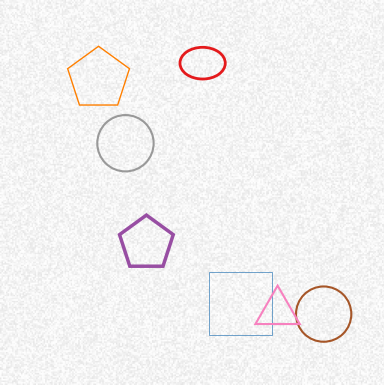[{"shape": "oval", "thickness": 2, "radius": 0.29, "center": [0.526, 0.836]}, {"shape": "square", "thickness": 0.5, "radius": 0.41, "center": [0.626, 0.211]}, {"shape": "pentagon", "thickness": 2.5, "radius": 0.37, "center": [0.38, 0.368]}, {"shape": "pentagon", "thickness": 1, "radius": 0.42, "center": [0.256, 0.795]}, {"shape": "circle", "thickness": 1.5, "radius": 0.36, "center": [0.841, 0.184]}, {"shape": "triangle", "thickness": 1.5, "radius": 0.33, "center": [0.721, 0.192]}, {"shape": "circle", "thickness": 1.5, "radius": 0.37, "center": [0.326, 0.628]}]